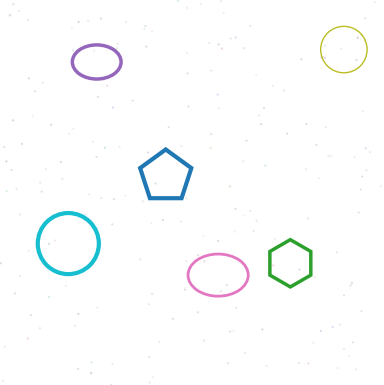[{"shape": "pentagon", "thickness": 3, "radius": 0.35, "center": [0.43, 0.542]}, {"shape": "hexagon", "thickness": 2.5, "radius": 0.31, "center": [0.754, 0.316]}, {"shape": "oval", "thickness": 2.5, "radius": 0.32, "center": [0.251, 0.839]}, {"shape": "oval", "thickness": 2, "radius": 0.39, "center": [0.567, 0.285]}, {"shape": "circle", "thickness": 1, "radius": 0.3, "center": [0.893, 0.871]}, {"shape": "circle", "thickness": 3, "radius": 0.4, "center": [0.177, 0.367]}]